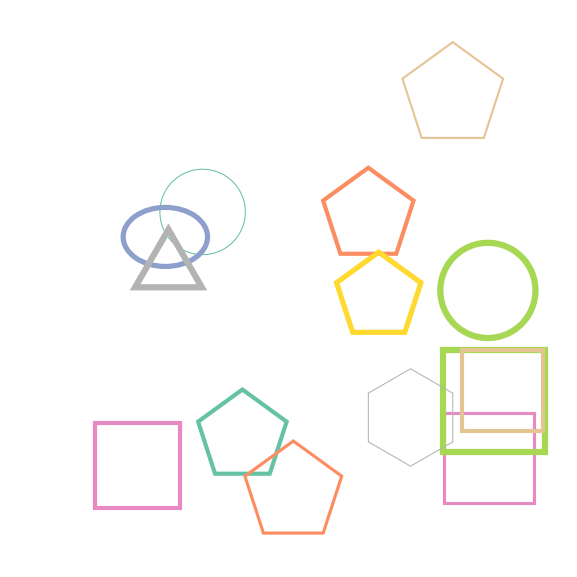[{"shape": "circle", "thickness": 0.5, "radius": 0.37, "center": [0.351, 0.632]}, {"shape": "pentagon", "thickness": 2, "radius": 0.4, "center": [0.42, 0.244]}, {"shape": "pentagon", "thickness": 2, "radius": 0.41, "center": [0.638, 0.626]}, {"shape": "pentagon", "thickness": 1.5, "radius": 0.44, "center": [0.508, 0.147]}, {"shape": "oval", "thickness": 2.5, "radius": 0.37, "center": [0.286, 0.589]}, {"shape": "square", "thickness": 2, "radius": 0.37, "center": [0.238, 0.194]}, {"shape": "square", "thickness": 1.5, "radius": 0.39, "center": [0.847, 0.206]}, {"shape": "circle", "thickness": 3, "radius": 0.41, "center": [0.845, 0.496]}, {"shape": "square", "thickness": 3, "radius": 0.44, "center": [0.855, 0.305]}, {"shape": "pentagon", "thickness": 2.5, "radius": 0.38, "center": [0.656, 0.486]}, {"shape": "square", "thickness": 2, "radius": 0.35, "center": [0.869, 0.323]}, {"shape": "pentagon", "thickness": 1, "radius": 0.46, "center": [0.784, 0.835]}, {"shape": "triangle", "thickness": 3, "radius": 0.33, "center": [0.292, 0.535]}, {"shape": "hexagon", "thickness": 0.5, "radius": 0.42, "center": [0.711, 0.276]}]